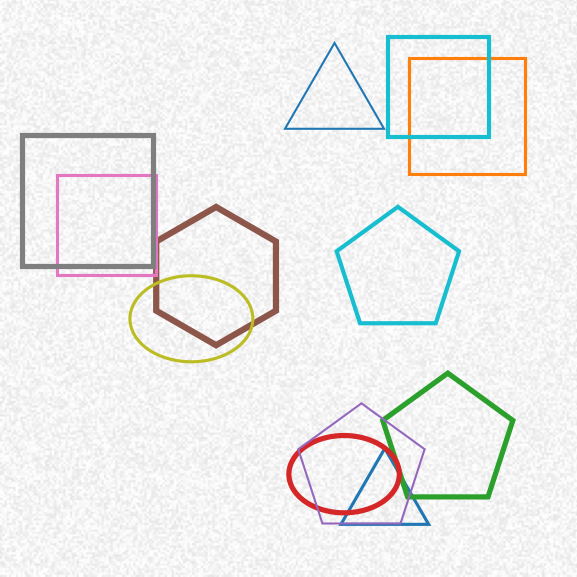[{"shape": "triangle", "thickness": 1.5, "radius": 0.44, "center": [0.666, 0.135]}, {"shape": "triangle", "thickness": 1, "radius": 0.5, "center": [0.579, 0.826]}, {"shape": "square", "thickness": 1.5, "radius": 0.5, "center": [0.809, 0.799]}, {"shape": "pentagon", "thickness": 2.5, "radius": 0.59, "center": [0.775, 0.235]}, {"shape": "oval", "thickness": 2.5, "radius": 0.48, "center": [0.596, 0.178]}, {"shape": "pentagon", "thickness": 1, "radius": 0.58, "center": [0.626, 0.186]}, {"shape": "hexagon", "thickness": 3, "radius": 0.6, "center": [0.374, 0.521]}, {"shape": "square", "thickness": 1.5, "radius": 0.43, "center": [0.184, 0.61]}, {"shape": "square", "thickness": 2.5, "radius": 0.57, "center": [0.151, 0.652]}, {"shape": "oval", "thickness": 1.5, "radius": 0.53, "center": [0.331, 0.447]}, {"shape": "square", "thickness": 2, "radius": 0.44, "center": [0.759, 0.849]}, {"shape": "pentagon", "thickness": 2, "radius": 0.56, "center": [0.689, 0.53]}]